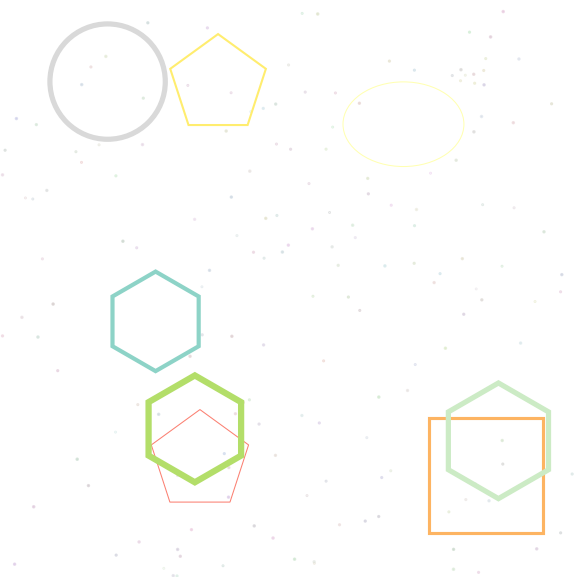[{"shape": "hexagon", "thickness": 2, "radius": 0.43, "center": [0.269, 0.443]}, {"shape": "oval", "thickness": 0.5, "radius": 0.52, "center": [0.699, 0.784]}, {"shape": "pentagon", "thickness": 0.5, "radius": 0.44, "center": [0.346, 0.201]}, {"shape": "square", "thickness": 1.5, "radius": 0.5, "center": [0.841, 0.176]}, {"shape": "hexagon", "thickness": 3, "radius": 0.46, "center": [0.337, 0.257]}, {"shape": "circle", "thickness": 2.5, "radius": 0.5, "center": [0.186, 0.858]}, {"shape": "hexagon", "thickness": 2.5, "radius": 0.5, "center": [0.863, 0.236]}, {"shape": "pentagon", "thickness": 1, "radius": 0.44, "center": [0.378, 0.853]}]